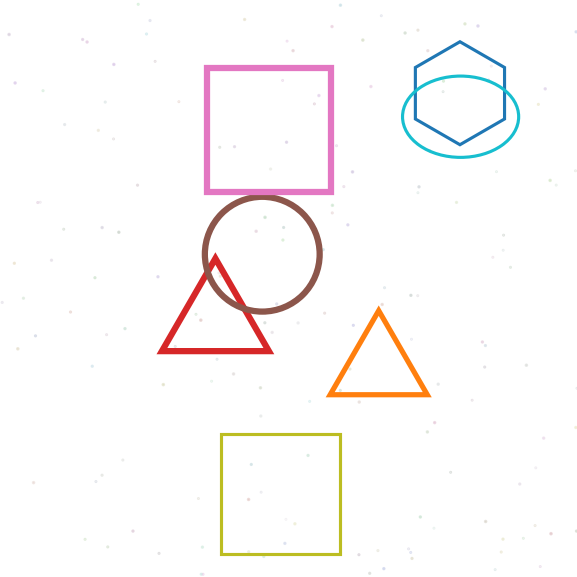[{"shape": "hexagon", "thickness": 1.5, "radius": 0.45, "center": [0.796, 0.838]}, {"shape": "triangle", "thickness": 2.5, "radius": 0.49, "center": [0.656, 0.364]}, {"shape": "triangle", "thickness": 3, "radius": 0.53, "center": [0.373, 0.445]}, {"shape": "circle", "thickness": 3, "radius": 0.5, "center": [0.454, 0.559]}, {"shape": "square", "thickness": 3, "radius": 0.54, "center": [0.466, 0.775]}, {"shape": "square", "thickness": 1.5, "radius": 0.52, "center": [0.486, 0.144]}, {"shape": "oval", "thickness": 1.5, "radius": 0.5, "center": [0.798, 0.797]}]